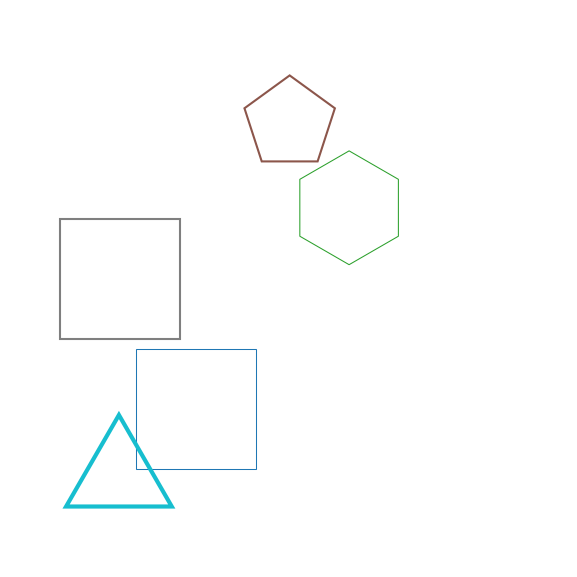[{"shape": "square", "thickness": 0.5, "radius": 0.52, "center": [0.339, 0.291]}, {"shape": "hexagon", "thickness": 0.5, "radius": 0.49, "center": [0.605, 0.639]}, {"shape": "pentagon", "thickness": 1, "radius": 0.41, "center": [0.502, 0.786]}, {"shape": "square", "thickness": 1, "radius": 0.52, "center": [0.207, 0.515]}, {"shape": "triangle", "thickness": 2, "radius": 0.53, "center": [0.206, 0.175]}]